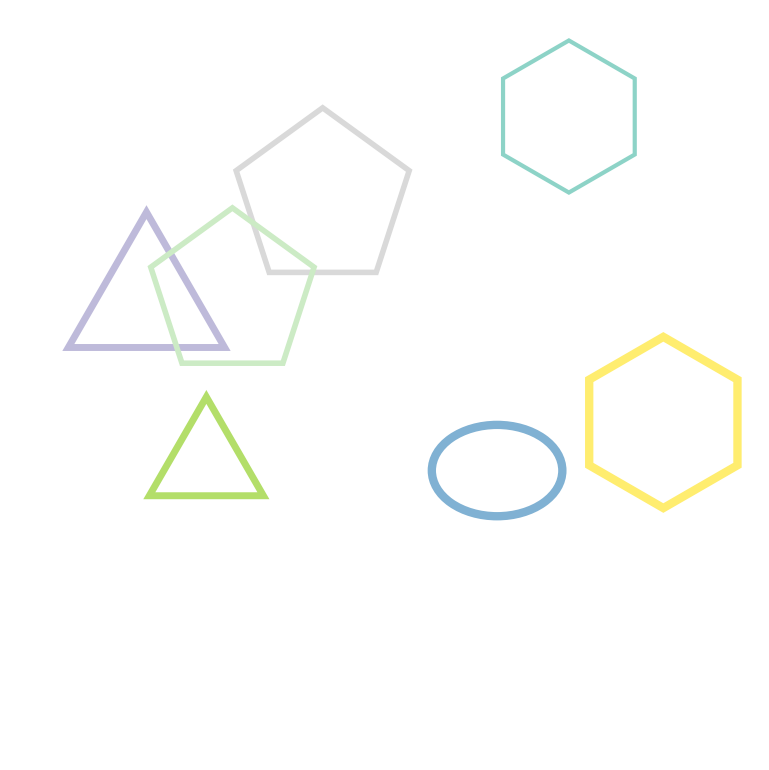[{"shape": "hexagon", "thickness": 1.5, "radius": 0.49, "center": [0.739, 0.849]}, {"shape": "triangle", "thickness": 2.5, "radius": 0.59, "center": [0.19, 0.607]}, {"shape": "oval", "thickness": 3, "radius": 0.42, "center": [0.646, 0.389]}, {"shape": "triangle", "thickness": 2.5, "radius": 0.43, "center": [0.268, 0.399]}, {"shape": "pentagon", "thickness": 2, "radius": 0.59, "center": [0.419, 0.742]}, {"shape": "pentagon", "thickness": 2, "radius": 0.56, "center": [0.302, 0.619]}, {"shape": "hexagon", "thickness": 3, "radius": 0.56, "center": [0.861, 0.451]}]